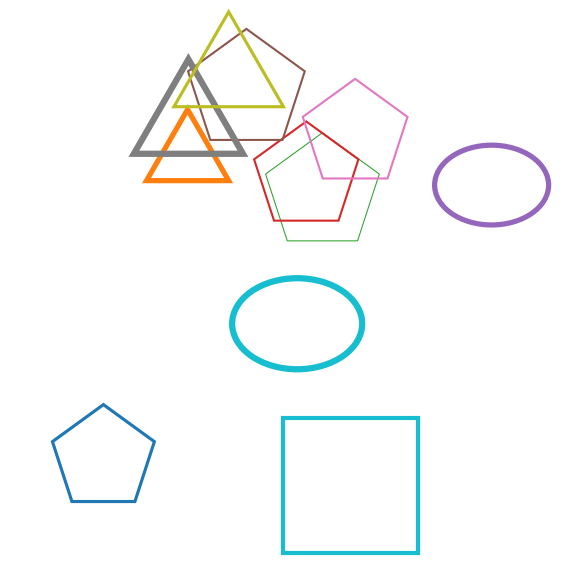[{"shape": "pentagon", "thickness": 1.5, "radius": 0.46, "center": [0.179, 0.206]}, {"shape": "triangle", "thickness": 2.5, "radius": 0.41, "center": [0.325, 0.727]}, {"shape": "pentagon", "thickness": 0.5, "radius": 0.52, "center": [0.558, 0.666]}, {"shape": "pentagon", "thickness": 1, "radius": 0.47, "center": [0.53, 0.694]}, {"shape": "oval", "thickness": 2.5, "radius": 0.49, "center": [0.851, 0.679]}, {"shape": "pentagon", "thickness": 1, "radius": 0.53, "center": [0.427, 0.843]}, {"shape": "pentagon", "thickness": 1, "radius": 0.48, "center": [0.615, 0.767]}, {"shape": "triangle", "thickness": 3, "radius": 0.55, "center": [0.326, 0.787]}, {"shape": "triangle", "thickness": 1.5, "radius": 0.55, "center": [0.396, 0.869]}, {"shape": "square", "thickness": 2, "radius": 0.58, "center": [0.607, 0.158]}, {"shape": "oval", "thickness": 3, "radius": 0.56, "center": [0.515, 0.439]}]